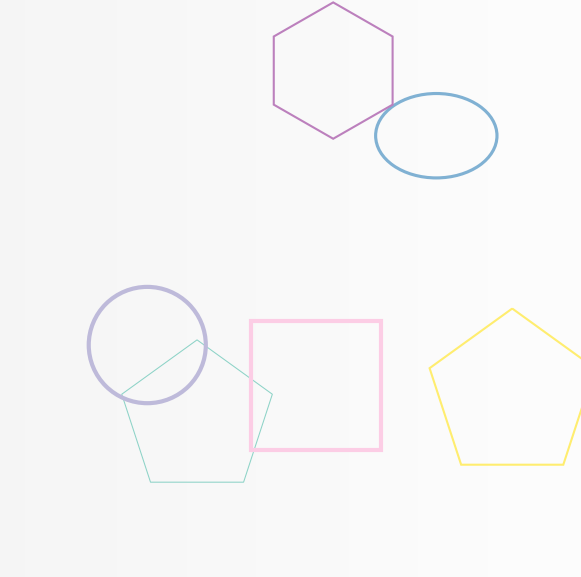[{"shape": "pentagon", "thickness": 0.5, "radius": 0.68, "center": [0.339, 0.274]}, {"shape": "circle", "thickness": 2, "radius": 0.5, "center": [0.253, 0.402]}, {"shape": "oval", "thickness": 1.5, "radius": 0.52, "center": [0.751, 0.764]}, {"shape": "square", "thickness": 2, "radius": 0.56, "center": [0.544, 0.331]}, {"shape": "hexagon", "thickness": 1, "radius": 0.59, "center": [0.573, 0.877]}, {"shape": "pentagon", "thickness": 1, "radius": 0.75, "center": [0.881, 0.315]}]